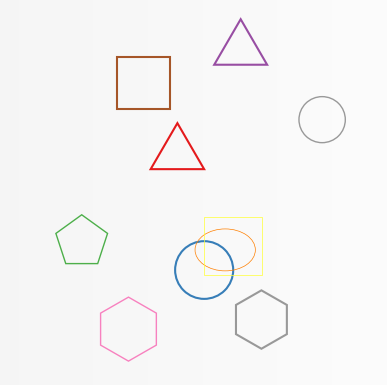[{"shape": "triangle", "thickness": 1.5, "radius": 0.4, "center": [0.458, 0.6]}, {"shape": "circle", "thickness": 1.5, "radius": 0.37, "center": [0.527, 0.299]}, {"shape": "pentagon", "thickness": 1, "radius": 0.35, "center": [0.211, 0.372]}, {"shape": "triangle", "thickness": 1.5, "radius": 0.39, "center": [0.621, 0.871]}, {"shape": "oval", "thickness": 0.5, "radius": 0.39, "center": [0.581, 0.351]}, {"shape": "square", "thickness": 0.5, "radius": 0.37, "center": [0.603, 0.36]}, {"shape": "square", "thickness": 1.5, "radius": 0.34, "center": [0.371, 0.784]}, {"shape": "hexagon", "thickness": 1, "radius": 0.42, "center": [0.332, 0.145]}, {"shape": "circle", "thickness": 1, "radius": 0.3, "center": [0.831, 0.689]}, {"shape": "hexagon", "thickness": 1.5, "radius": 0.38, "center": [0.675, 0.17]}]